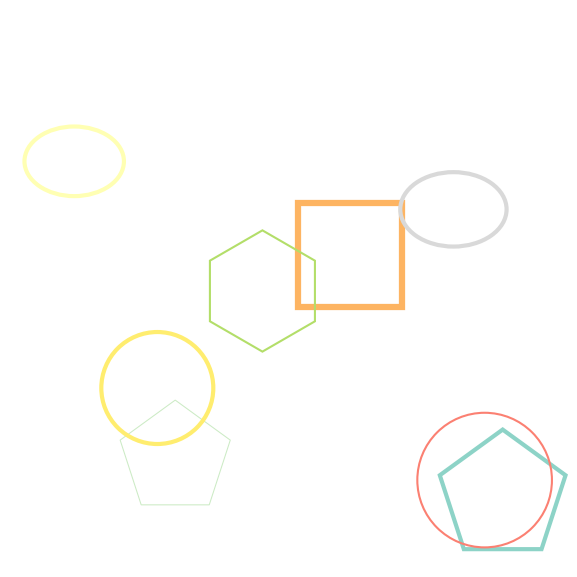[{"shape": "pentagon", "thickness": 2, "radius": 0.57, "center": [0.87, 0.141]}, {"shape": "oval", "thickness": 2, "radius": 0.43, "center": [0.128, 0.72]}, {"shape": "circle", "thickness": 1, "radius": 0.58, "center": [0.839, 0.168]}, {"shape": "square", "thickness": 3, "radius": 0.45, "center": [0.606, 0.557]}, {"shape": "hexagon", "thickness": 1, "radius": 0.52, "center": [0.454, 0.495]}, {"shape": "oval", "thickness": 2, "radius": 0.46, "center": [0.785, 0.637]}, {"shape": "pentagon", "thickness": 0.5, "radius": 0.5, "center": [0.303, 0.206]}, {"shape": "circle", "thickness": 2, "radius": 0.48, "center": [0.272, 0.327]}]